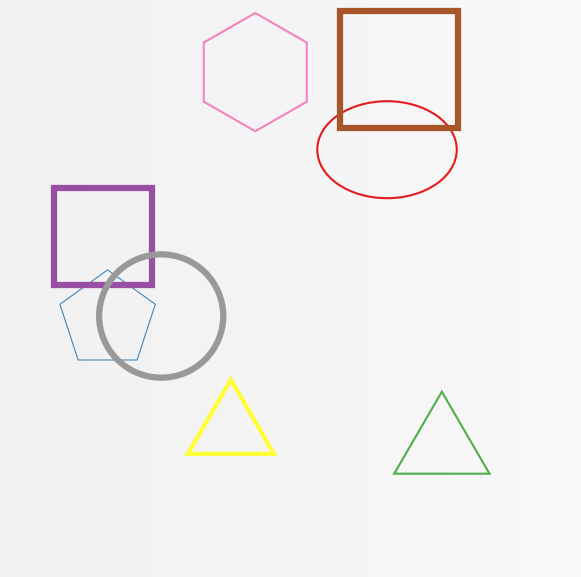[{"shape": "oval", "thickness": 1, "radius": 0.6, "center": [0.666, 0.74]}, {"shape": "pentagon", "thickness": 0.5, "radius": 0.43, "center": [0.185, 0.446]}, {"shape": "triangle", "thickness": 1, "radius": 0.47, "center": [0.76, 0.226]}, {"shape": "square", "thickness": 3, "radius": 0.42, "center": [0.177, 0.59]}, {"shape": "triangle", "thickness": 2, "radius": 0.43, "center": [0.397, 0.256]}, {"shape": "square", "thickness": 3, "radius": 0.51, "center": [0.687, 0.879]}, {"shape": "hexagon", "thickness": 1, "radius": 0.51, "center": [0.439, 0.874]}, {"shape": "circle", "thickness": 3, "radius": 0.53, "center": [0.277, 0.452]}]